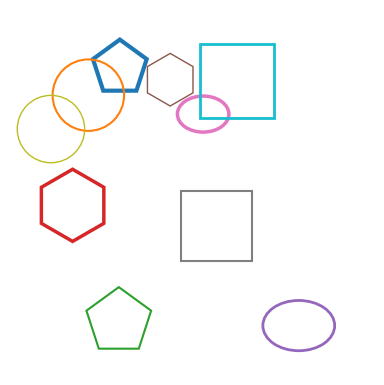[{"shape": "pentagon", "thickness": 3, "radius": 0.37, "center": [0.311, 0.824]}, {"shape": "circle", "thickness": 1.5, "radius": 0.46, "center": [0.23, 0.753]}, {"shape": "pentagon", "thickness": 1.5, "radius": 0.44, "center": [0.309, 0.166]}, {"shape": "hexagon", "thickness": 2.5, "radius": 0.47, "center": [0.189, 0.467]}, {"shape": "oval", "thickness": 2, "radius": 0.47, "center": [0.776, 0.154]}, {"shape": "hexagon", "thickness": 1, "radius": 0.34, "center": [0.442, 0.793]}, {"shape": "oval", "thickness": 2.5, "radius": 0.33, "center": [0.528, 0.704]}, {"shape": "square", "thickness": 1.5, "radius": 0.46, "center": [0.563, 0.413]}, {"shape": "circle", "thickness": 1, "radius": 0.44, "center": [0.132, 0.665]}, {"shape": "square", "thickness": 2, "radius": 0.48, "center": [0.615, 0.79]}]